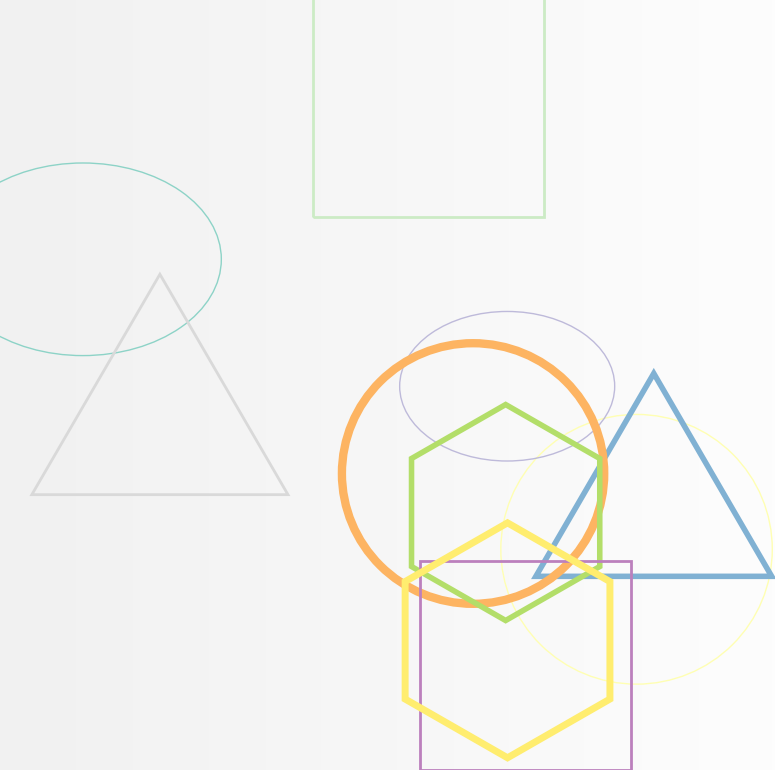[{"shape": "oval", "thickness": 0.5, "radius": 0.89, "center": [0.107, 0.663]}, {"shape": "circle", "thickness": 0.5, "radius": 0.88, "center": [0.821, 0.287]}, {"shape": "oval", "thickness": 0.5, "radius": 0.69, "center": [0.654, 0.498]}, {"shape": "triangle", "thickness": 2, "radius": 0.88, "center": [0.844, 0.339]}, {"shape": "circle", "thickness": 3, "radius": 0.85, "center": [0.61, 0.385]}, {"shape": "hexagon", "thickness": 2, "radius": 0.7, "center": [0.652, 0.334]}, {"shape": "triangle", "thickness": 1, "radius": 0.95, "center": [0.206, 0.453]}, {"shape": "square", "thickness": 1, "radius": 0.68, "center": [0.678, 0.136]}, {"shape": "square", "thickness": 1, "radius": 0.74, "center": [0.553, 0.867]}, {"shape": "hexagon", "thickness": 2.5, "radius": 0.76, "center": [0.655, 0.168]}]